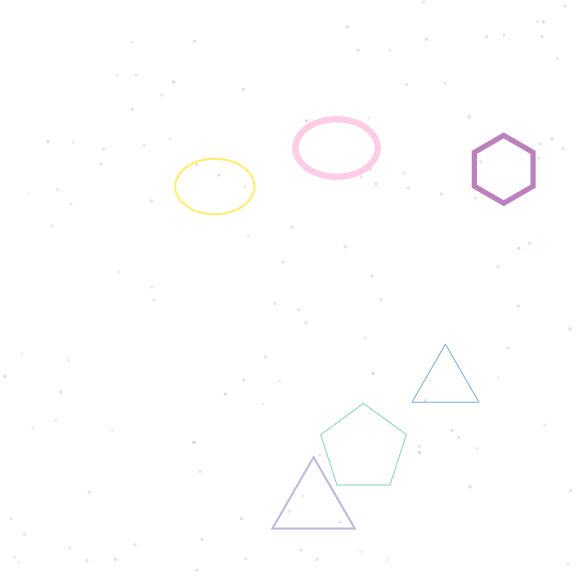[{"shape": "pentagon", "thickness": 0.5, "radius": 0.39, "center": [0.629, 0.222]}, {"shape": "triangle", "thickness": 1, "radius": 0.41, "center": [0.543, 0.125]}, {"shape": "triangle", "thickness": 0.5, "radius": 0.33, "center": [0.771, 0.336]}, {"shape": "oval", "thickness": 3, "radius": 0.36, "center": [0.583, 0.743]}, {"shape": "hexagon", "thickness": 2.5, "radius": 0.29, "center": [0.872, 0.706]}, {"shape": "oval", "thickness": 1, "radius": 0.34, "center": [0.372, 0.676]}]